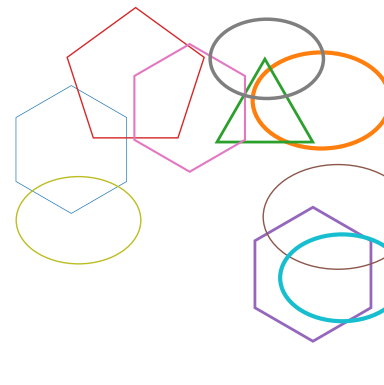[{"shape": "hexagon", "thickness": 0.5, "radius": 0.83, "center": [0.185, 0.612]}, {"shape": "oval", "thickness": 3, "radius": 0.89, "center": [0.834, 0.739]}, {"shape": "triangle", "thickness": 2, "radius": 0.72, "center": [0.688, 0.703]}, {"shape": "pentagon", "thickness": 1, "radius": 0.94, "center": [0.352, 0.793]}, {"shape": "hexagon", "thickness": 2, "radius": 0.87, "center": [0.813, 0.288]}, {"shape": "oval", "thickness": 1, "radius": 0.97, "center": [0.878, 0.437]}, {"shape": "hexagon", "thickness": 1.5, "radius": 0.83, "center": [0.493, 0.72]}, {"shape": "oval", "thickness": 2.5, "radius": 0.74, "center": [0.693, 0.847]}, {"shape": "oval", "thickness": 1, "radius": 0.81, "center": [0.204, 0.428]}, {"shape": "oval", "thickness": 3, "radius": 0.81, "center": [0.889, 0.278]}]